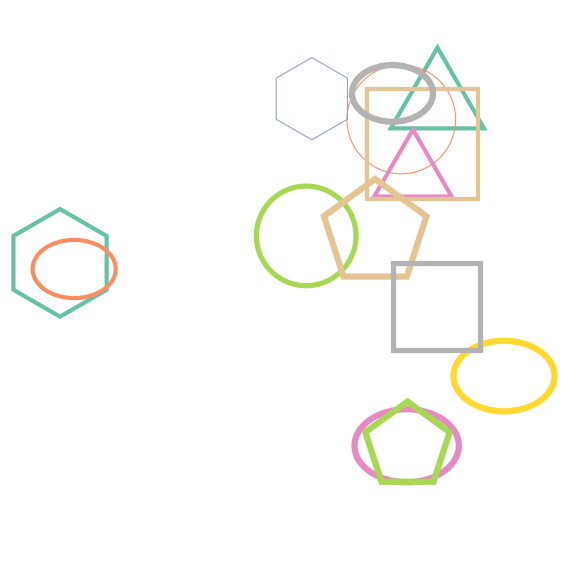[{"shape": "triangle", "thickness": 2, "radius": 0.47, "center": [0.757, 0.823]}, {"shape": "hexagon", "thickness": 2, "radius": 0.47, "center": [0.104, 0.544]}, {"shape": "oval", "thickness": 2, "radius": 0.36, "center": [0.128, 0.533]}, {"shape": "circle", "thickness": 0.5, "radius": 0.47, "center": [0.695, 0.792]}, {"shape": "hexagon", "thickness": 0.5, "radius": 0.36, "center": [0.54, 0.828]}, {"shape": "triangle", "thickness": 2, "radius": 0.39, "center": [0.715, 0.698]}, {"shape": "oval", "thickness": 3, "radius": 0.45, "center": [0.704, 0.227]}, {"shape": "pentagon", "thickness": 3, "radius": 0.38, "center": [0.706, 0.227]}, {"shape": "circle", "thickness": 2.5, "radius": 0.43, "center": [0.53, 0.591]}, {"shape": "oval", "thickness": 3, "radius": 0.44, "center": [0.873, 0.348]}, {"shape": "square", "thickness": 2, "radius": 0.48, "center": [0.732, 0.749]}, {"shape": "pentagon", "thickness": 3, "radius": 0.47, "center": [0.65, 0.596]}, {"shape": "oval", "thickness": 3, "radius": 0.35, "center": [0.68, 0.837]}, {"shape": "square", "thickness": 2.5, "radius": 0.37, "center": [0.756, 0.468]}]